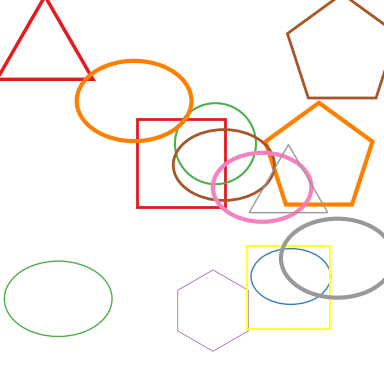[{"shape": "triangle", "thickness": 2.5, "radius": 0.72, "center": [0.117, 0.866]}, {"shape": "square", "thickness": 2, "radius": 0.57, "center": [0.47, 0.575]}, {"shape": "oval", "thickness": 1, "radius": 0.52, "center": [0.755, 0.282]}, {"shape": "circle", "thickness": 1.5, "radius": 0.53, "center": [0.56, 0.627]}, {"shape": "oval", "thickness": 1, "radius": 0.7, "center": [0.151, 0.224]}, {"shape": "hexagon", "thickness": 0.5, "radius": 0.53, "center": [0.553, 0.193]}, {"shape": "pentagon", "thickness": 3, "radius": 0.73, "center": [0.828, 0.587]}, {"shape": "oval", "thickness": 3, "radius": 0.74, "center": [0.348, 0.738]}, {"shape": "square", "thickness": 1.5, "radius": 0.54, "center": [0.749, 0.253]}, {"shape": "pentagon", "thickness": 2, "radius": 0.75, "center": [0.889, 0.866]}, {"shape": "oval", "thickness": 2, "radius": 0.66, "center": [0.581, 0.571]}, {"shape": "oval", "thickness": 3, "radius": 0.64, "center": [0.681, 0.514]}, {"shape": "oval", "thickness": 3, "radius": 0.73, "center": [0.876, 0.329]}, {"shape": "triangle", "thickness": 1, "radius": 0.59, "center": [0.749, 0.507]}]